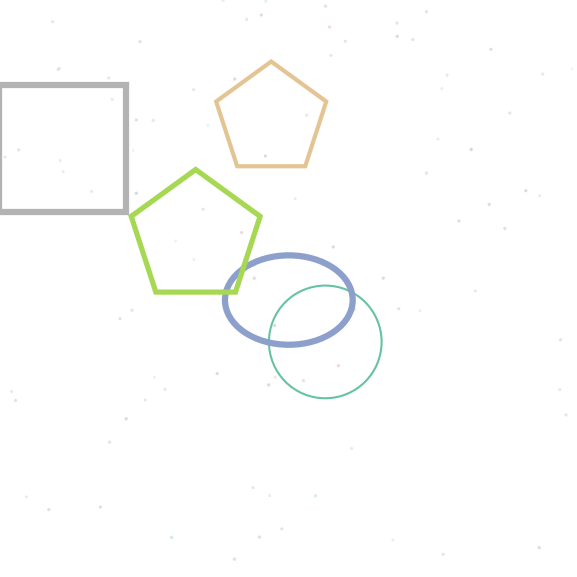[{"shape": "circle", "thickness": 1, "radius": 0.49, "center": [0.563, 0.407]}, {"shape": "oval", "thickness": 3, "radius": 0.55, "center": [0.5, 0.48]}, {"shape": "pentagon", "thickness": 2.5, "radius": 0.59, "center": [0.339, 0.588]}, {"shape": "pentagon", "thickness": 2, "radius": 0.5, "center": [0.47, 0.792]}, {"shape": "square", "thickness": 3, "radius": 0.55, "center": [0.109, 0.742]}]